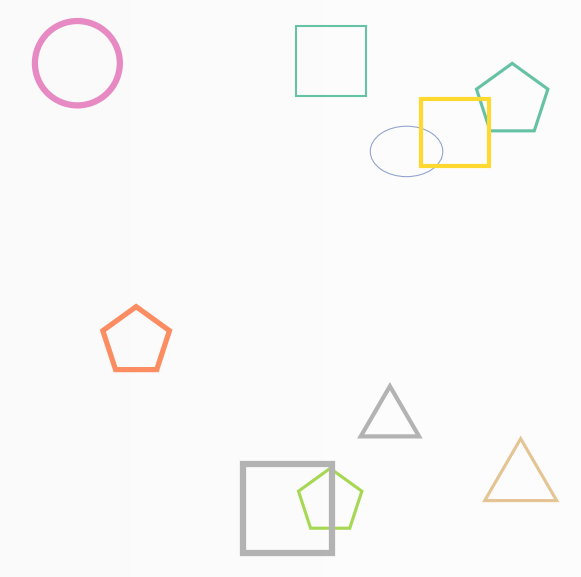[{"shape": "pentagon", "thickness": 1.5, "radius": 0.32, "center": [0.881, 0.825]}, {"shape": "square", "thickness": 1, "radius": 0.3, "center": [0.57, 0.894]}, {"shape": "pentagon", "thickness": 2.5, "radius": 0.3, "center": [0.234, 0.408]}, {"shape": "oval", "thickness": 0.5, "radius": 0.31, "center": [0.699, 0.737]}, {"shape": "circle", "thickness": 3, "radius": 0.37, "center": [0.133, 0.89]}, {"shape": "pentagon", "thickness": 1.5, "radius": 0.29, "center": [0.568, 0.131]}, {"shape": "square", "thickness": 2, "radius": 0.29, "center": [0.783, 0.77]}, {"shape": "triangle", "thickness": 1.5, "radius": 0.36, "center": [0.896, 0.168]}, {"shape": "triangle", "thickness": 2, "radius": 0.29, "center": [0.671, 0.272]}, {"shape": "square", "thickness": 3, "radius": 0.38, "center": [0.495, 0.118]}]